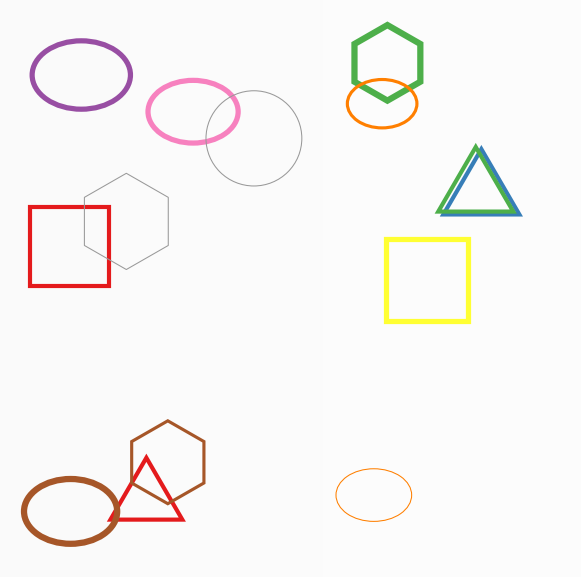[{"shape": "square", "thickness": 2, "radius": 0.34, "center": [0.119, 0.572]}, {"shape": "triangle", "thickness": 2, "radius": 0.36, "center": [0.252, 0.135]}, {"shape": "triangle", "thickness": 2, "radius": 0.38, "center": [0.828, 0.665]}, {"shape": "hexagon", "thickness": 3, "radius": 0.33, "center": [0.667, 0.89]}, {"shape": "triangle", "thickness": 2, "radius": 0.37, "center": [0.819, 0.67]}, {"shape": "oval", "thickness": 2.5, "radius": 0.42, "center": [0.14, 0.869]}, {"shape": "oval", "thickness": 1.5, "radius": 0.3, "center": [0.657, 0.82]}, {"shape": "oval", "thickness": 0.5, "radius": 0.33, "center": [0.643, 0.142]}, {"shape": "square", "thickness": 2.5, "radius": 0.35, "center": [0.735, 0.515]}, {"shape": "oval", "thickness": 3, "radius": 0.4, "center": [0.121, 0.114]}, {"shape": "hexagon", "thickness": 1.5, "radius": 0.36, "center": [0.289, 0.199]}, {"shape": "oval", "thickness": 2.5, "radius": 0.39, "center": [0.332, 0.806]}, {"shape": "hexagon", "thickness": 0.5, "radius": 0.42, "center": [0.217, 0.616]}, {"shape": "circle", "thickness": 0.5, "radius": 0.41, "center": [0.437, 0.76]}]